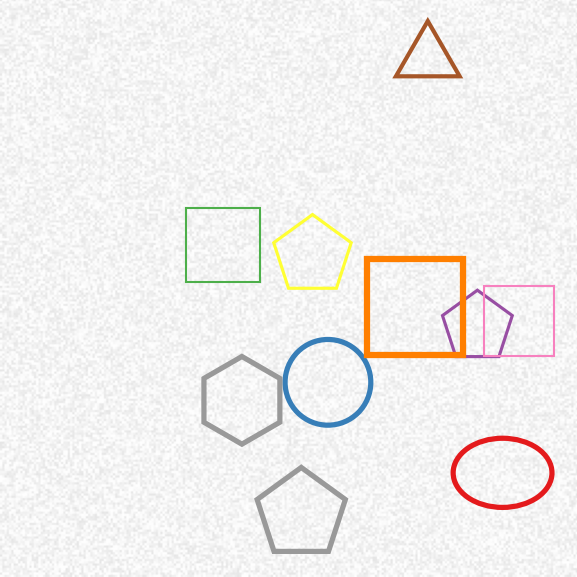[{"shape": "oval", "thickness": 2.5, "radius": 0.43, "center": [0.87, 0.18]}, {"shape": "circle", "thickness": 2.5, "radius": 0.37, "center": [0.568, 0.337]}, {"shape": "square", "thickness": 1, "radius": 0.32, "center": [0.386, 0.575]}, {"shape": "pentagon", "thickness": 1.5, "radius": 0.32, "center": [0.827, 0.433]}, {"shape": "square", "thickness": 3, "radius": 0.42, "center": [0.719, 0.467]}, {"shape": "pentagon", "thickness": 1.5, "radius": 0.35, "center": [0.541, 0.557]}, {"shape": "triangle", "thickness": 2, "radius": 0.32, "center": [0.741, 0.899]}, {"shape": "square", "thickness": 1, "radius": 0.3, "center": [0.899, 0.443]}, {"shape": "hexagon", "thickness": 2.5, "radius": 0.38, "center": [0.419, 0.306]}, {"shape": "pentagon", "thickness": 2.5, "radius": 0.4, "center": [0.522, 0.109]}]